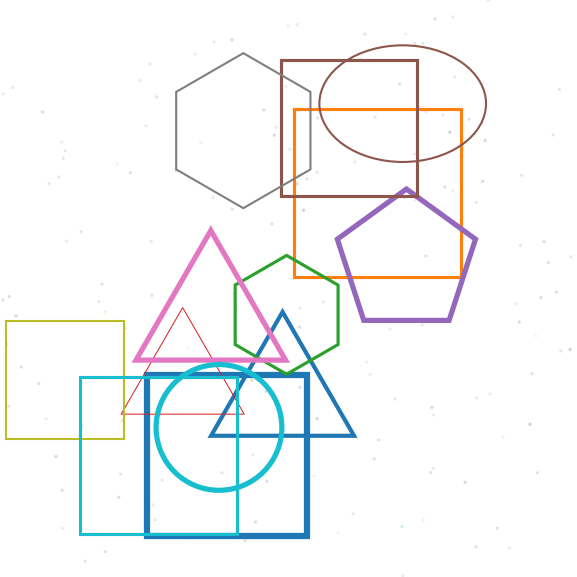[{"shape": "square", "thickness": 3, "radius": 0.69, "center": [0.393, 0.21]}, {"shape": "triangle", "thickness": 2, "radius": 0.71, "center": [0.489, 0.316]}, {"shape": "square", "thickness": 1.5, "radius": 0.73, "center": [0.654, 0.665]}, {"shape": "hexagon", "thickness": 1.5, "radius": 0.51, "center": [0.496, 0.454]}, {"shape": "triangle", "thickness": 0.5, "radius": 0.62, "center": [0.316, 0.343]}, {"shape": "pentagon", "thickness": 2.5, "radius": 0.63, "center": [0.704, 0.546]}, {"shape": "square", "thickness": 1.5, "radius": 0.59, "center": [0.605, 0.778]}, {"shape": "oval", "thickness": 1, "radius": 0.72, "center": [0.697, 0.82]}, {"shape": "triangle", "thickness": 2.5, "radius": 0.75, "center": [0.365, 0.45]}, {"shape": "hexagon", "thickness": 1, "radius": 0.67, "center": [0.421, 0.773]}, {"shape": "square", "thickness": 1, "radius": 0.51, "center": [0.113, 0.341]}, {"shape": "square", "thickness": 1.5, "radius": 0.68, "center": [0.275, 0.21]}, {"shape": "circle", "thickness": 2.5, "radius": 0.54, "center": [0.379, 0.259]}]